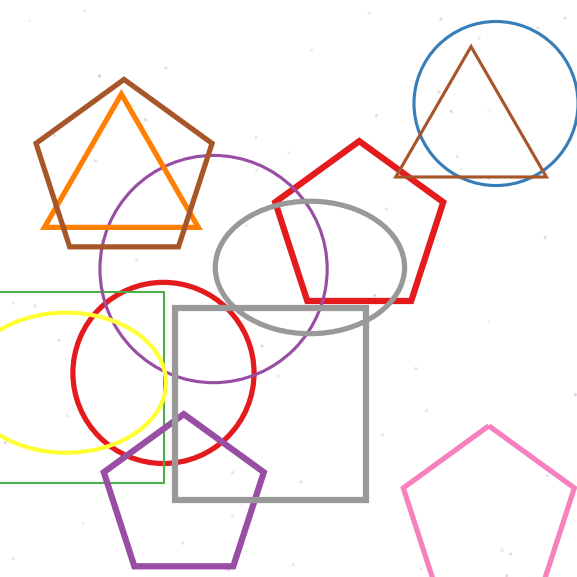[{"shape": "circle", "thickness": 2.5, "radius": 0.78, "center": [0.283, 0.353]}, {"shape": "pentagon", "thickness": 3, "radius": 0.76, "center": [0.622, 0.602]}, {"shape": "circle", "thickness": 1.5, "radius": 0.71, "center": [0.859, 0.82]}, {"shape": "square", "thickness": 1, "radius": 0.83, "center": [0.119, 0.329]}, {"shape": "pentagon", "thickness": 3, "radius": 0.73, "center": [0.318, 0.136]}, {"shape": "circle", "thickness": 1.5, "radius": 0.98, "center": [0.37, 0.533]}, {"shape": "triangle", "thickness": 2.5, "radius": 0.77, "center": [0.21, 0.682]}, {"shape": "oval", "thickness": 2, "radius": 0.87, "center": [0.114, 0.337]}, {"shape": "triangle", "thickness": 1.5, "radius": 0.75, "center": [0.816, 0.768]}, {"shape": "pentagon", "thickness": 2.5, "radius": 0.8, "center": [0.215, 0.701]}, {"shape": "pentagon", "thickness": 2.5, "radius": 0.78, "center": [0.846, 0.106]}, {"shape": "oval", "thickness": 2.5, "radius": 0.82, "center": [0.537, 0.536]}, {"shape": "square", "thickness": 3, "radius": 0.83, "center": [0.469, 0.299]}]